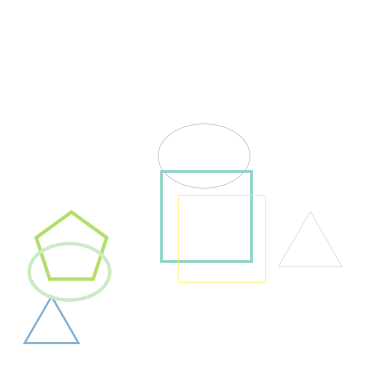[{"shape": "square", "thickness": 2, "radius": 0.58, "center": [0.536, 0.439]}, {"shape": "oval", "thickness": 0.5, "radius": 0.6, "center": [0.53, 0.595]}, {"shape": "triangle", "thickness": 1.5, "radius": 0.4, "center": [0.134, 0.149]}, {"shape": "pentagon", "thickness": 2.5, "radius": 0.48, "center": [0.186, 0.353]}, {"shape": "triangle", "thickness": 0.5, "radius": 0.48, "center": [0.806, 0.355]}, {"shape": "oval", "thickness": 2.5, "radius": 0.52, "center": [0.18, 0.294]}, {"shape": "square", "thickness": 0.5, "radius": 0.57, "center": [0.575, 0.382]}]